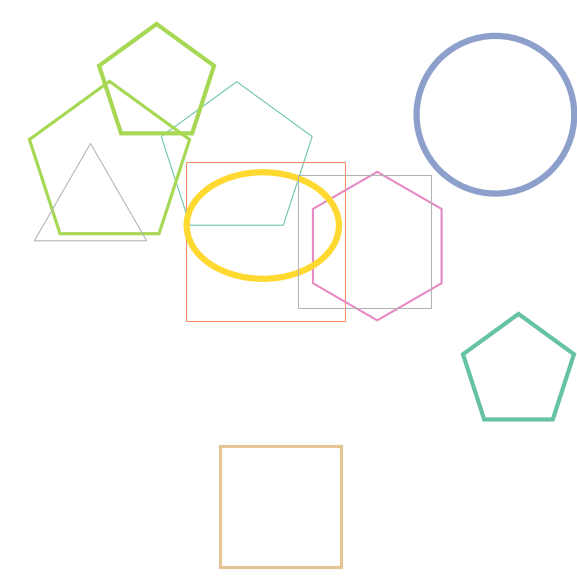[{"shape": "pentagon", "thickness": 0.5, "radius": 0.69, "center": [0.41, 0.72]}, {"shape": "pentagon", "thickness": 2, "radius": 0.51, "center": [0.898, 0.355]}, {"shape": "square", "thickness": 0.5, "radius": 0.69, "center": [0.46, 0.581]}, {"shape": "circle", "thickness": 3, "radius": 0.68, "center": [0.858, 0.8]}, {"shape": "hexagon", "thickness": 1, "radius": 0.64, "center": [0.653, 0.573]}, {"shape": "pentagon", "thickness": 1.5, "radius": 0.73, "center": [0.19, 0.712]}, {"shape": "pentagon", "thickness": 2, "radius": 0.52, "center": [0.271, 0.853]}, {"shape": "oval", "thickness": 3, "radius": 0.66, "center": [0.455, 0.609]}, {"shape": "square", "thickness": 1.5, "radius": 0.52, "center": [0.486, 0.121]}, {"shape": "triangle", "thickness": 0.5, "radius": 0.56, "center": [0.157, 0.638]}, {"shape": "square", "thickness": 0.5, "radius": 0.58, "center": [0.631, 0.581]}]